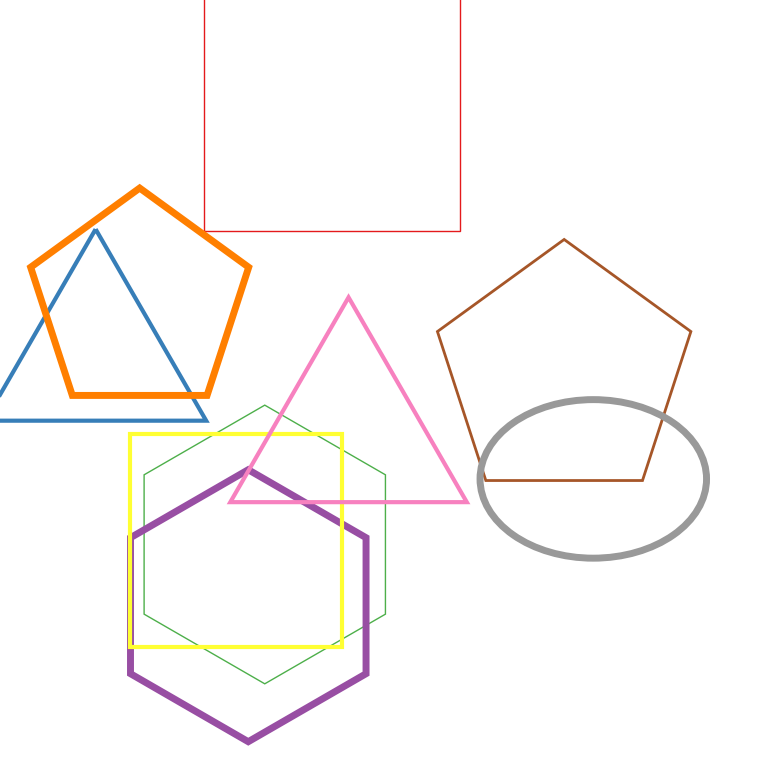[{"shape": "square", "thickness": 0.5, "radius": 0.83, "center": [0.431, 0.867]}, {"shape": "triangle", "thickness": 1.5, "radius": 0.83, "center": [0.124, 0.537]}, {"shape": "hexagon", "thickness": 0.5, "radius": 0.9, "center": [0.344, 0.293]}, {"shape": "hexagon", "thickness": 2.5, "radius": 0.88, "center": [0.322, 0.213]}, {"shape": "pentagon", "thickness": 2.5, "radius": 0.74, "center": [0.181, 0.607]}, {"shape": "square", "thickness": 1.5, "radius": 0.69, "center": [0.307, 0.298]}, {"shape": "pentagon", "thickness": 1, "radius": 0.87, "center": [0.733, 0.516]}, {"shape": "triangle", "thickness": 1.5, "radius": 0.89, "center": [0.453, 0.437]}, {"shape": "oval", "thickness": 2.5, "radius": 0.74, "center": [0.771, 0.378]}]